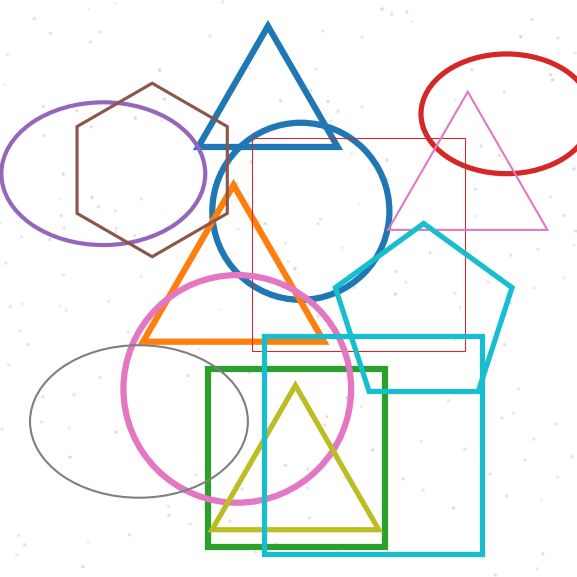[{"shape": "circle", "thickness": 3, "radius": 0.77, "center": [0.521, 0.633]}, {"shape": "triangle", "thickness": 3, "radius": 0.7, "center": [0.464, 0.814]}, {"shape": "triangle", "thickness": 3, "radius": 0.9, "center": [0.404, 0.498]}, {"shape": "square", "thickness": 3, "radius": 0.77, "center": [0.514, 0.206]}, {"shape": "square", "thickness": 0.5, "radius": 0.92, "center": [0.621, 0.576]}, {"shape": "oval", "thickness": 2.5, "radius": 0.74, "center": [0.877, 0.802]}, {"shape": "oval", "thickness": 2, "radius": 0.88, "center": [0.179, 0.698]}, {"shape": "hexagon", "thickness": 1.5, "radius": 0.75, "center": [0.263, 0.705]}, {"shape": "triangle", "thickness": 1, "radius": 0.8, "center": [0.81, 0.681]}, {"shape": "circle", "thickness": 3, "radius": 0.99, "center": [0.411, 0.326]}, {"shape": "oval", "thickness": 1, "radius": 0.94, "center": [0.241, 0.269]}, {"shape": "triangle", "thickness": 2.5, "radius": 0.83, "center": [0.511, 0.165]}, {"shape": "pentagon", "thickness": 2.5, "radius": 0.8, "center": [0.734, 0.451]}, {"shape": "square", "thickness": 2.5, "radius": 0.94, "center": [0.646, 0.229]}]